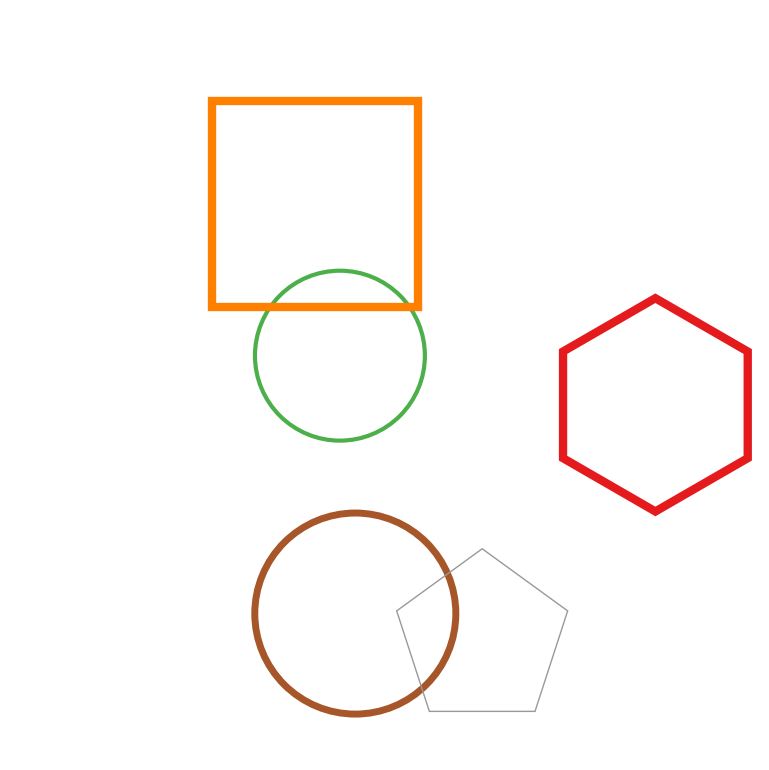[{"shape": "hexagon", "thickness": 3, "radius": 0.69, "center": [0.851, 0.474]}, {"shape": "circle", "thickness": 1.5, "radius": 0.55, "center": [0.441, 0.538]}, {"shape": "square", "thickness": 3, "radius": 0.67, "center": [0.409, 0.735]}, {"shape": "circle", "thickness": 2.5, "radius": 0.65, "center": [0.461, 0.203]}, {"shape": "pentagon", "thickness": 0.5, "radius": 0.58, "center": [0.626, 0.171]}]